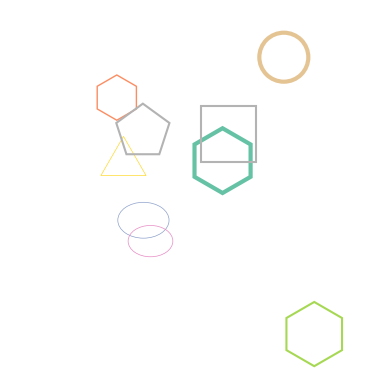[{"shape": "hexagon", "thickness": 3, "radius": 0.42, "center": [0.578, 0.583]}, {"shape": "hexagon", "thickness": 1, "radius": 0.29, "center": [0.303, 0.746]}, {"shape": "oval", "thickness": 0.5, "radius": 0.33, "center": [0.373, 0.428]}, {"shape": "oval", "thickness": 0.5, "radius": 0.29, "center": [0.391, 0.374]}, {"shape": "hexagon", "thickness": 1.5, "radius": 0.42, "center": [0.816, 0.132]}, {"shape": "triangle", "thickness": 0.5, "radius": 0.34, "center": [0.321, 0.578]}, {"shape": "circle", "thickness": 3, "radius": 0.32, "center": [0.737, 0.851]}, {"shape": "pentagon", "thickness": 1.5, "radius": 0.36, "center": [0.371, 0.658]}, {"shape": "square", "thickness": 1.5, "radius": 0.36, "center": [0.593, 0.652]}]